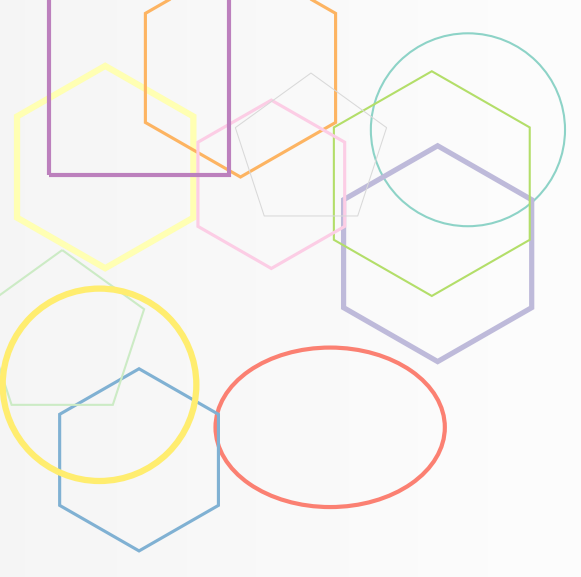[{"shape": "circle", "thickness": 1, "radius": 0.84, "center": [0.805, 0.774]}, {"shape": "hexagon", "thickness": 3, "radius": 0.88, "center": [0.181, 0.71]}, {"shape": "hexagon", "thickness": 2.5, "radius": 0.93, "center": [0.753, 0.56]}, {"shape": "oval", "thickness": 2, "radius": 0.99, "center": [0.568, 0.259]}, {"shape": "hexagon", "thickness": 1.5, "radius": 0.79, "center": [0.239, 0.203]}, {"shape": "hexagon", "thickness": 1.5, "radius": 0.94, "center": [0.414, 0.882]}, {"shape": "hexagon", "thickness": 1, "radius": 0.97, "center": [0.743, 0.681]}, {"shape": "hexagon", "thickness": 1.5, "radius": 0.73, "center": [0.467, 0.68]}, {"shape": "pentagon", "thickness": 0.5, "radius": 0.68, "center": [0.535, 0.736]}, {"shape": "square", "thickness": 2, "radius": 0.78, "center": [0.24, 0.851]}, {"shape": "pentagon", "thickness": 1, "radius": 0.74, "center": [0.107, 0.418]}, {"shape": "circle", "thickness": 3, "radius": 0.83, "center": [0.171, 0.333]}]